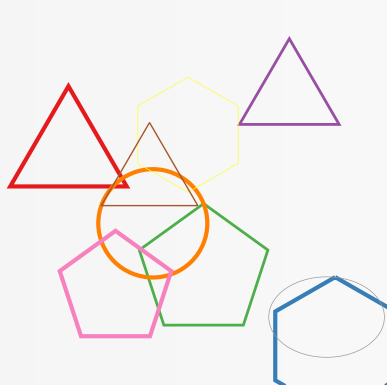[{"shape": "triangle", "thickness": 3, "radius": 0.87, "center": [0.177, 0.603]}, {"shape": "hexagon", "thickness": 3, "radius": 0.89, "center": [0.865, 0.102]}, {"shape": "pentagon", "thickness": 2, "radius": 0.87, "center": [0.525, 0.297]}, {"shape": "triangle", "thickness": 2, "radius": 0.74, "center": [0.747, 0.751]}, {"shape": "circle", "thickness": 3, "radius": 0.7, "center": [0.394, 0.42]}, {"shape": "hexagon", "thickness": 0.5, "radius": 0.75, "center": [0.485, 0.65]}, {"shape": "triangle", "thickness": 1, "radius": 0.72, "center": [0.386, 0.538]}, {"shape": "pentagon", "thickness": 3, "radius": 0.76, "center": [0.298, 0.249]}, {"shape": "oval", "thickness": 0.5, "radius": 0.75, "center": [0.843, 0.176]}]